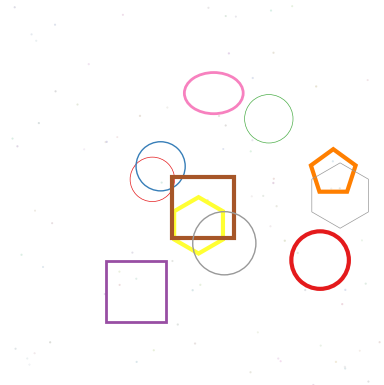[{"shape": "circle", "thickness": 0.5, "radius": 0.29, "center": [0.396, 0.534]}, {"shape": "circle", "thickness": 3, "radius": 0.37, "center": [0.831, 0.324]}, {"shape": "circle", "thickness": 1, "radius": 0.32, "center": [0.417, 0.568]}, {"shape": "circle", "thickness": 0.5, "radius": 0.31, "center": [0.698, 0.691]}, {"shape": "square", "thickness": 2, "radius": 0.4, "center": [0.353, 0.244]}, {"shape": "pentagon", "thickness": 3, "radius": 0.31, "center": [0.866, 0.551]}, {"shape": "hexagon", "thickness": 3, "radius": 0.37, "center": [0.516, 0.415]}, {"shape": "square", "thickness": 3, "radius": 0.4, "center": [0.527, 0.461]}, {"shape": "oval", "thickness": 2, "radius": 0.38, "center": [0.555, 0.758]}, {"shape": "hexagon", "thickness": 0.5, "radius": 0.42, "center": [0.883, 0.492]}, {"shape": "circle", "thickness": 1, "radius": 0.41, "center": [0.583, 0.368]}]